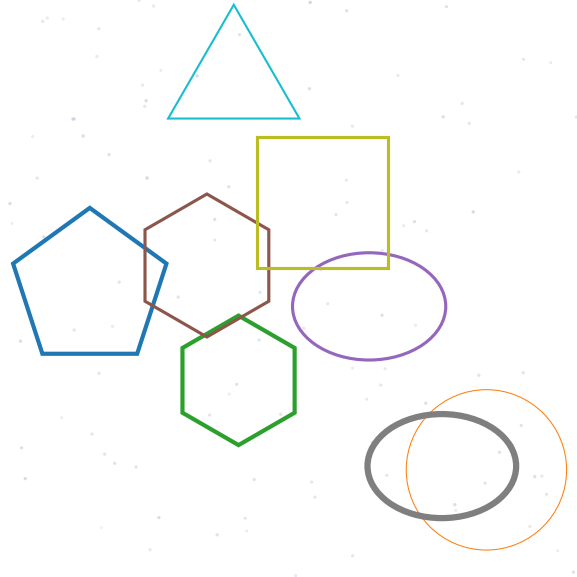[{"shape": "pentagon", "thickness": 2, "radius": 0.7, "center": [0.155, 0.5]}, {"shape": "circle", "thickness": 0.5, "radius": 0.69, "center": [0.842, 0.186]}, {"shape": "hexagon", "thickness": 2, "radius": 0.56, "center": [0.413, 0.341]}, {"shape": "oval", "thickness": 1.5, "radius": 0.66, "center": [0.639, 0.469]}, {"shape": "hexagon", "thickness": 1.5, "radius": 0.62, "center": [0.358, 0.539]}, {"shape": "oval", "thickness": 3, "radius": 0.64, "center": [0.765, 0.192]}, {"shape": "square", "thickness": 1.5, "radius": 0.57, "center": [0.558, 0.648]}, {"shape": "triangle", "thickness": 1, "radius": 0.66, "center": [0.405, 0.86]}]